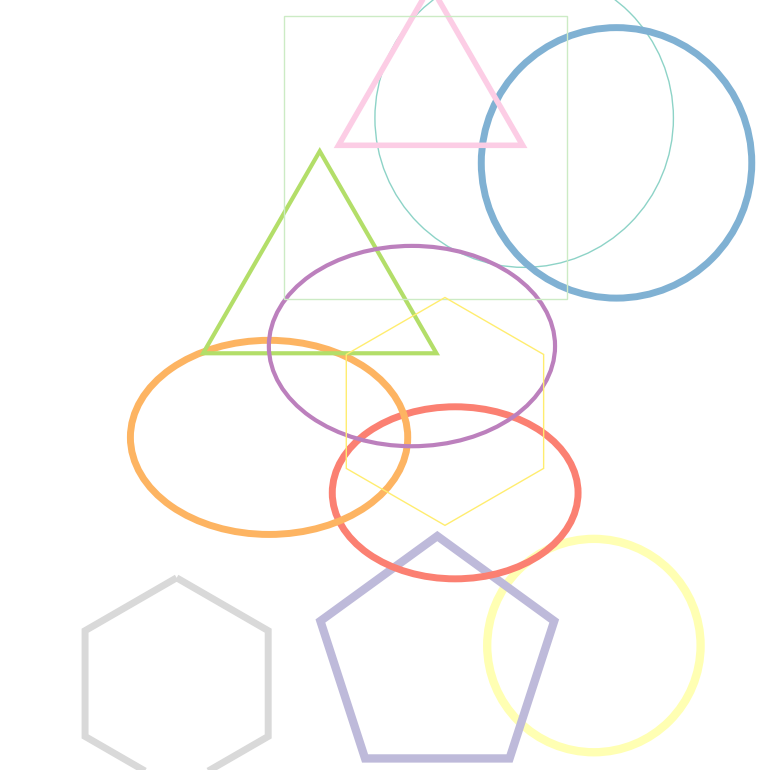[{"shape": "circle", "thickness": 0.5, "radius": 0.97, "center": [0.681, 0.847]}, {"shape": "circle", "thickness": 3, "radius": 0.69, "center": [0.771, 0.162]}, {"shape": "pentagon", "thickness": 3, "radius": 0.8, "center": [0.568, 0.144]}, {"shape": "oval", "thickness": 2.5, "radius": 0.8, "center": [0.591, 0.36]}, {"shape": "circle", "thickness": 2.5, "radius": 0.88, "center": [0.801, 0.788]}, {"shape": "oval", "thickness": 2.5, "radius": 0.9, "center": [0.349, 0.432]}, {"shape": "triangle", "thickness": 1.5, "radius": 0.87, "center": [0.415, 0.629]}, {"shape": "triangle", "thickness": 2, "radius": 0.69, "center": [0.559, 0.88]}, {"shape": "hexagon", "thickness": 2.5, "radius": 0.69, "center": [0.229, 0.112]}, {"shape": "oval", "thickness": 1.5, "radius": 0.93, "center": [0.535, 0.551]}, {"shape": "square", "thickness": 0.5, "radius": 0.92, "center": [0.553, 0.795]}, {"shape": "hexagon", "thickness": 0.5, "radius": 0.74, "center": [0.578, 0.466]}]